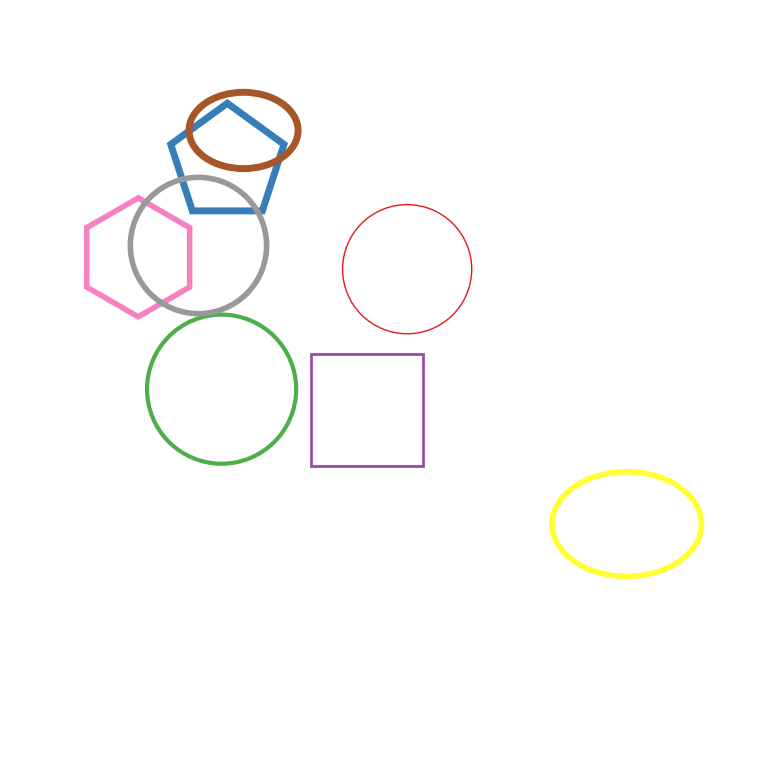[{"shape": "circle", "thickness": 0.5, "radius": 0.42, "center": [0.529, 0.65]}, {"shape": "pentagon", "thickness": 2.5, "radius": 0.39, "center": [0.295, 0.789]}, {"shape": "circle", "thickness": 1.5, "radius": 0.48, "center": [0.288, 0.495]}, {"shape": "square", "thickness": 1, "radius": 0.36, "center": [0.477, 0.468]}, {"shape": "oval", "thickness": 2, "radius": 0.49, "center": [0.814, 0.319]}, {"shape": "oval", "thickness": 2.5, "radius": 0.35, "center": [0.316, 0.831]}, {"shape": "hexagon", "thickness": 2, "radius": 0.39, "center": [0.179, 0.666]}, {"shape": "circle", "thickness": 2, "radius": 0.44, "center": [0.258, 0.681]}]